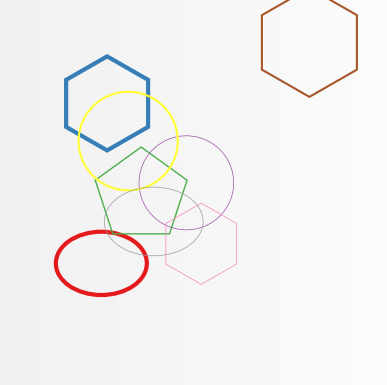[{"shape": "oval", "thickness": 3, "radius": 0.59, "center": [0.262, 0.316]}, {"shape": "hexagon", "thickness": 3, "radius": 0.61, "center": [0.276, 0.731]}, {"shape": "pentagon", "thickness": 1, "radius": 0.62, "center": [0.364, 0.493]}, {"shape": "circle", "thickness": 0.5, "radius": 0.61, "center": [0.481, 0.525]}, {"shape": "circle", "thickness": 1.5, "radius": 0.64, "center": [0.331, 0.634]}, {"shape": "hexagon", "thickness": 1.5, "radius": 0.71, "center": [0.798, 0.89]}, {"shape": "hexagon", "thickness": 0.5, "radius": 0.53, "center": [0.519, 0.367]}, {"shape": "oval", "thickness": 0.5, "radius": 0.64, "center": [0.397, 0.425]}]